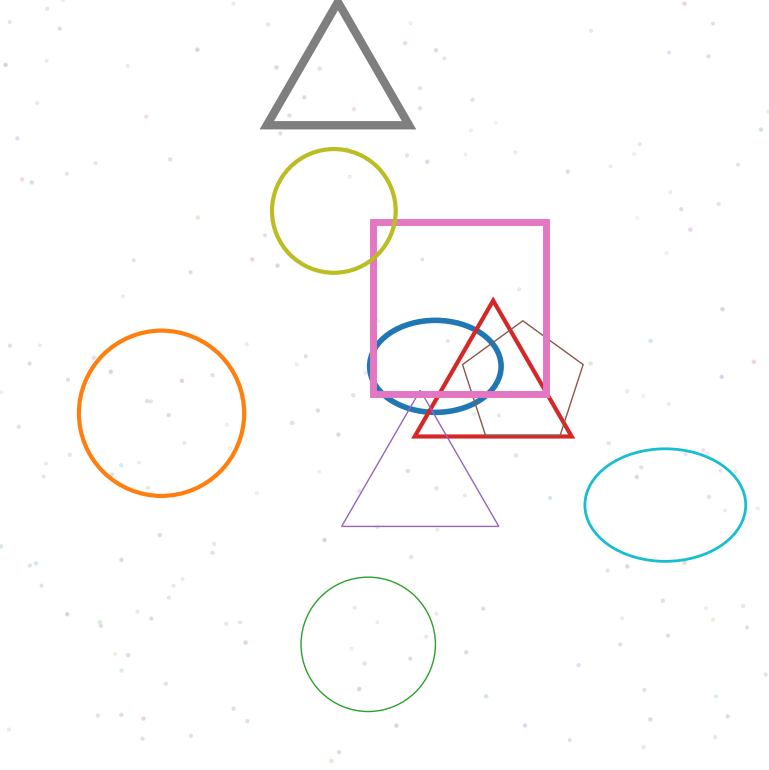[{"shape": "oval", "thickness": 2, "radius": 0.43, "center": [0.565, 0.524]}, {"shape": "circle", "thickness": 1.5, "radius": 0.54, "center": [0.21, 0.463]}, {"shape": "circle", "thickness": 0.5, "radius": 0.44, "center": [0.478, 0.163]}, {"shape": "triangle", "thickness": 1.5, "radius": 0.59, "center": [0.64, 0.492]}, {"shape": "triangle", "thickness": 0.5, "radius": 0.59, "center": [0.546, 0.375]}, {"shape": "pentagon", "thickness": 0.5, "radius": 0.41, "center": [0.679, 0.501]}, {"shape": "square", "thickness": 2.5, "radius": 0.56, "center": [0.597, 0.6]}, {"shape": "triangle", "thickness": 3, "radius": 0.53, "center": [0.439, 0.891]}, {"shape": "circle", "thickness": 1.5, "radius": 0.4, "center": [0.434, 0.726]}, {"shape": "oval", "thickness": 1, "radius": 0.52, "center": [0.864, 0.344]}]